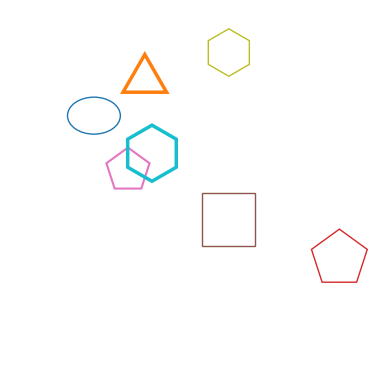[{"shape": "oval", "thickness": 1, "radius": 0.34, "center": [0.244, 0.7]}, {"shape": "triangle", "thickness": 2.5, "radius": 0.33, "center": [0.376, 0.793]}, {"shape": "pentagon", "thickness": 1, "radius": 0.38, "center": [0.881, 0.329]}, {"shape": "square", "thickness": 1, "radius": 0.34, "center": [0.594, 0.43]}, {"shape": "pentagon", "thickness": 1.5, "radius": 0.29, "center": [0.332, 0.558]}, {"shape": "hexagon", "thickness": 1, "radius": 0.31, "center": [0.594, 0.864]}, {"shape": "hexagon", "thickness": 2.5, "radius": 0.36, "center": [0.395, 0.602]}]